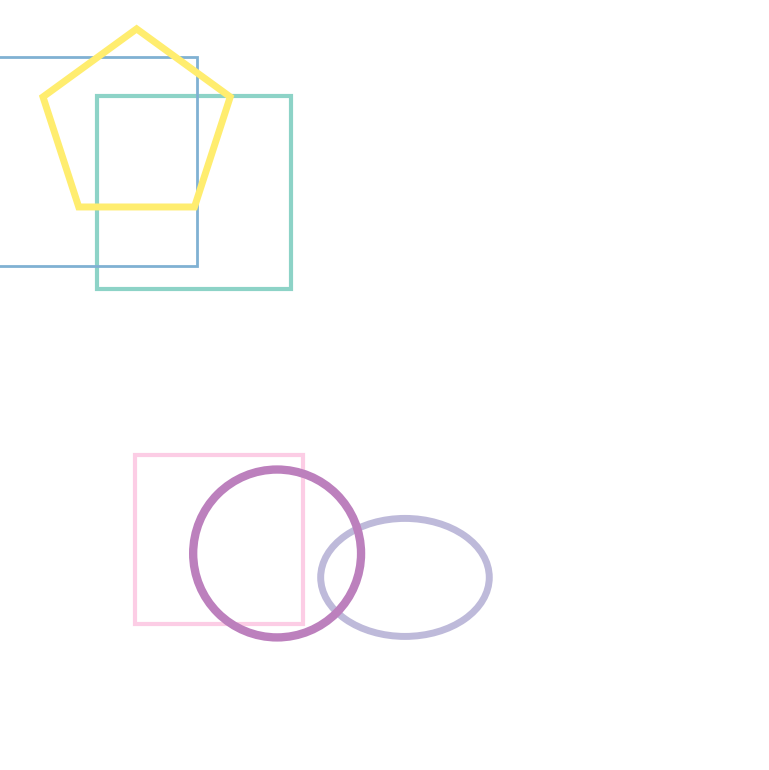[{"shape": "square", "thickness": 1.5, "radius": 0.63, "center": [0.252, 0.75]}, {"shape": "oval", "thickness": 2.5, "radius": 0.55, "center": [0.526, 0.25]}, {"shape": "square", "thickness": 1, "radius": 0.68, "center": [0.12, 0.79]}, {"shape": "square", "thickness": 1.5, "radius": 0.55, "center": [0.284, 0.299]}, {"shape": "circle", "thickness": 3, "radius": 0.55, "center": [0.36, 0.281]}, {"shape": "pentagon", "thickness": 2.5, "radius": 0.64, "center": [0.177, 0.835]}]